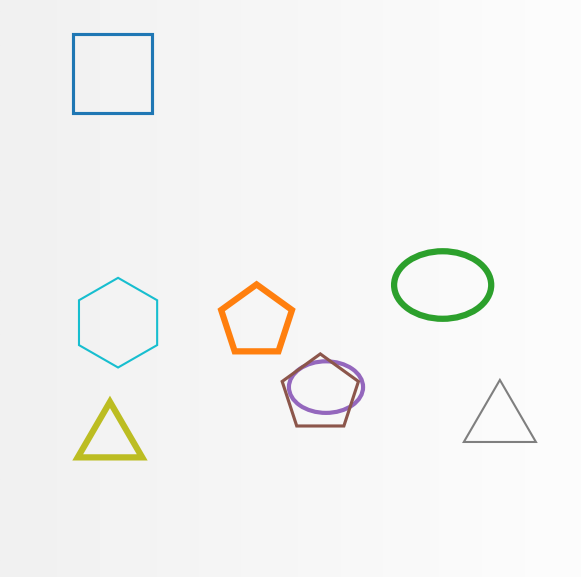[{"shape": "square", "thickness": 1.5, "radius": 0.34, "center": [0.194, 0.872]}, {"shape": "pentagon", "thickness": 3, "radius": 0.32, "center": [0.441, 0.443]}, {"shape": "oval", "thickness": 3, "radius": 0.42, "center": [0.762, 0.506]}, {"shape": "oval", "thickness": 2, "radius": 0.32, "center": [0.561, 0.329]}, {"shape": "pentagon", "thickness": 1.5, "radius": 0.34, "center": [0.551, 0.317]}, {"shape": "triangle", "thickness": 1, "radius": 0.36, "center": [0.86, 0.27]}, {"shape": "triangle", "thickness": 3, "radius": 0.32, "center": [0.189, 0.239]}, {"shape": "hexagon", "thickness": 1, "radius": 0.39, "center": [0.203, 0.44]}]